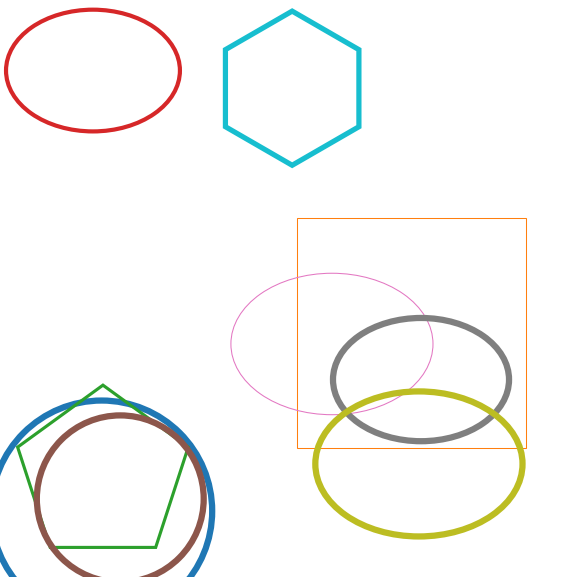[{"shape": "circle", "thickness": 3, "radius": 0.96, "center": [0.176, 0.114]}, {"shape": "square", "thickness": 0.5, "radius": 0.99, "center": [0.713, 0.422]}, {"shape": "pentagon", "thickness": 1.5, "radius": 0.78, "center": [0.178, 0.177]}, {"shape": "oval", "thickness": 2, "radius": 0.75, "center": [0.161, 0.877]}, {"shape": "circle", "thickness": 3, "radius": 0.72, "center": [0.208, 0.135]}, {"shape": "oval", "thickness": 0.5, "radius": 0.87, "center": [0.575, 0.404]}, {"shape": "oval", "thickness": 3, "radius": 0.76, "center": [0.729, 0.342]}, {"shape": "oval", "thickness": 3, "radius": 0.9, "center": [0.725, 0.196]}, {"shape": "hexagon", "thickness": 2.5, "radius": 0.67, "center": [0.506, 0.846]}]